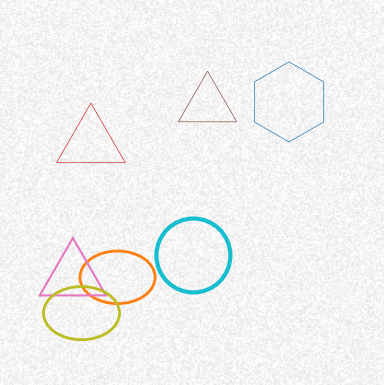[{"shape": "hexagon", "thickness": 0.5, "radius": 0.52, "center": [0.751, 0.735]}, {"shape": "oval", "thickness": 2, "radius": 0.49, "center": [0.305, 0.28]}, {"shape": "triangle", "thickness": 0.5, "radius": 0.52, "center": [0.236, 0.629]}, {"shape": "triangle", "thickness": 0.5, "radius": 0.44, "center": [0.539, 0.727]}, {"shape": "triangle", "thickness": 1.5, "radius": 0.5, "center": [0.189, 0.282]}, {"shape": "oval", "thickness": 2, "radius": 0.49, "center": [0.212, 0.187]}, {"shape": "circle", "thickness": 3, "radius": 0.48, "center": [0.502, 0.336]}]